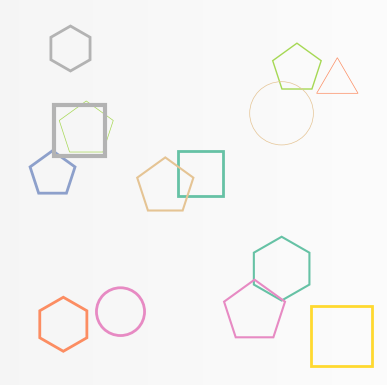[{"shape": "hexagon", "thickness": 1.5, "radius": 0.41, "center": [0.727, 0.302]}, {"shape": "square", "thickness": 2, "radius": 0.29, "center": [0.517, 0.55]}, {"shape": "triangle", "thickness": 0.5, "radius": 0.31, "center": [0.871, 0.788]}, {"shape": "hexagon", "thickness": 2, "radius": 0.35, "center": [0.163, 0.158]}, {"shape": "pentagon", "thickness": 2, "radius": 0.3, "center": [0.136, 0.548]}, {"shape": "pentagon", "thickness": 1.5, "radius": 0.41, "center": [0.657, 0.191]}, {"shape": "circle", "thickness": 2, "radius": 0.31, "center": [0.311, 0.191]}, {"shape": "pentagon", "thickness": 1, "radius": 0.33, "center": [0.766, 0.822]}, {"shape": "pentagon", "thickness": 0.5, "radius": 0.37, "center": [0.223, 0.664]}, {"shape": "square", "thickness": 2, "radius": 0.39, "center": [0.882, 0.127]}, {"shape": "circle", "thickness": 0.5, "radius": 0.41, "center": [0.727, 0.706]}, {"shape": "pentagon", "thickness": 1.5, "radius": 0.38, "center": [0.427, 0.515]}, {"shape": "square", "thickness": 3, "radius": 0.33, "center": [0.206, 0.66]}, {"shape": "hexagon", "thickness": 2, "radius": 0.29, "center": [0.182, 0.874]}]